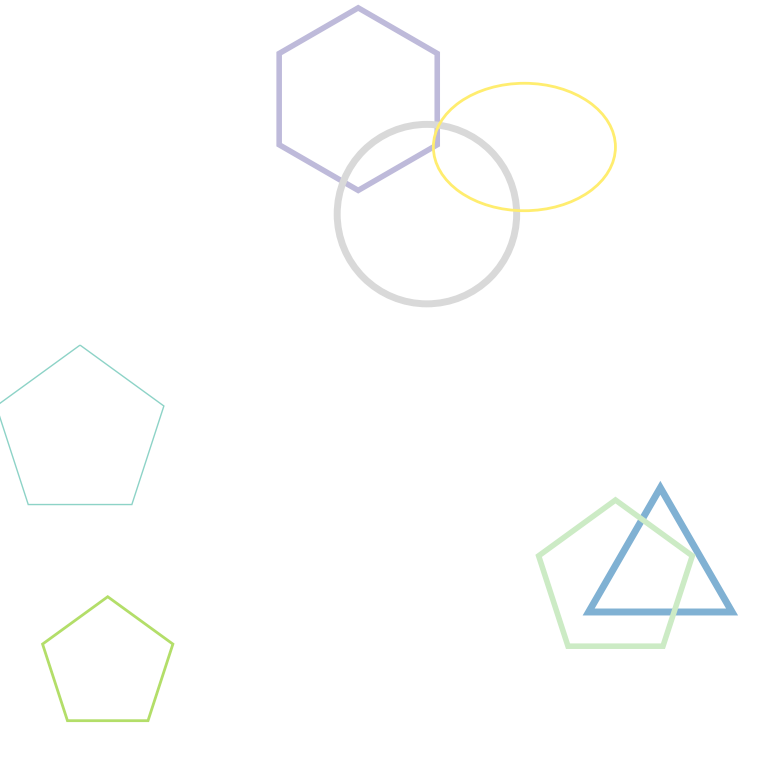[{"shape": "pentagon", "thickness": 0.5, "radius": 0.57, "center": [0.104, 0.437]}, {"shape": "hexagon", "thickness": 2, "radius": 0.59, "center": [0.465, 0.871]}, {"shape": "triangle", "thickness": 2.5, "radius": 0.54, "center": [0.858, 0.259]}, {"shape": "pentagon", "thickness": 1, "radius": 0.44, "center": [0.14, 0.136]}, {"shape": "circle", "thickness": 2.5, "radius": 0.58, "center": [0.554, 0.722]}, {"shape": "pentagon", "thickness": 2, "radius": 0.52, "center": [0.799, 0.246]}, {"shape": "oval", "thickness": 1, "radius": 0.59, "center": [0.681, 0.809]}]